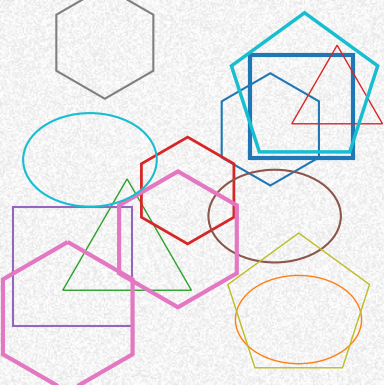[{"shape": "square", "thickness": 3, "radius": 0.67, "center": [0.782, 0.724]}, {"shape": "hexagon", "thickness": 1.5, "radius": 0.73, "center": [0.702, 0.664]}, {"shape": "oval", "thickness": 1, "radius": 0.82, "center": [0.775, 0.17]}, {"shape": "triangle", "thickness": 1, "radius": 0.96, "center": [0.33, 0.343]}, {"shape": "hexagon", "thickness": 2, "radius": 0.69, "center": [0.487, 0.505]}, {"shape": "triangle", "thickness": 1, "radius": 0.68, "center": [0.876, 0.746]}, {"shape": "square", "thickness": 1.5, "radius": 0.77, "center": [0.189, 0.308]}, {"shape": "oval", "thickness": 1.5, "radius": 0.86, "center": [0.713, 0.439]}, {"shape": "hexagon", "thickness": 3, "radius": 0.88, "center": [0.462, 0.378]}, {"shape": "hexagon", "thickness": 3, "radius": 0.97, "center": [0.176, 0.177]}, {"shape": "hexagon", "thickness": 1.5, "radius": 0.73, "center": [0.272, 0.889]}, {"shape": "pentagon", "thickness": 1, "radius": 0.97, "center": [0.776, 0.201]}, {"shape": "pentagon", "thickness": 2.5, "radius": 1.0, "center": [0.791, 0.767]}, {"shape": "oval", "thickness": 1.5, "radius": 0.87, "center": [0.234, 0.585]}]